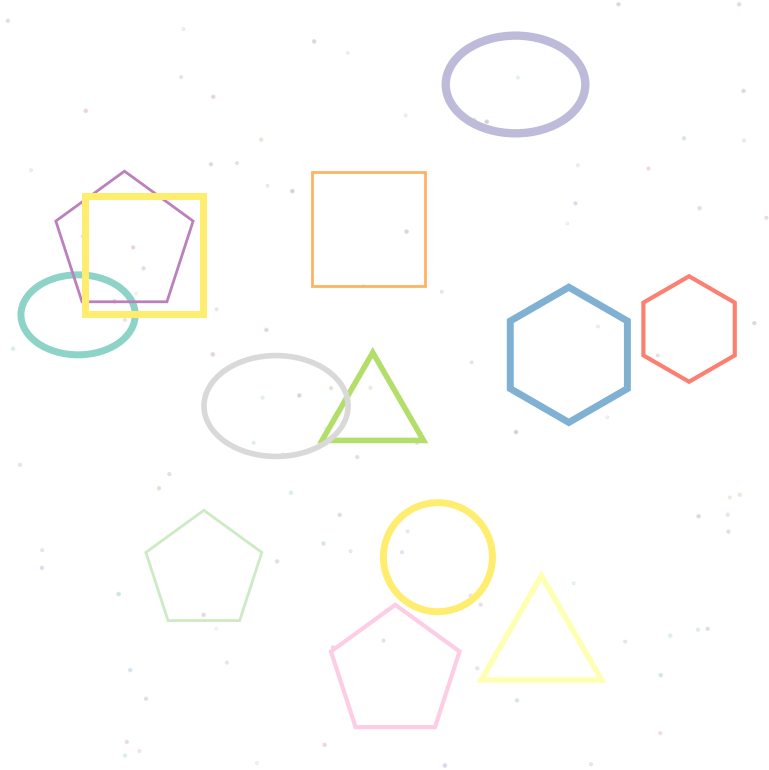[{"shape": "oval", "thickness": 2.5, "radius": 0.37, "center": [0.101, 0.591]}, {"shape": "triangle", "thickness": 2, "radius": 0.45, "center": [0.703, 0.162]}, {"shape": "oval", "thickness": 3, "radius": 0.45, "center": [0.67, 0.89]}, {"shape": "hexagon", "thickness": 1.5, "radius": 0.34, "center": [0.895, 0.573]}, {"shape": "hexagon", "thickness": 2.5, "radius": 0.44, "center": [0.739, 0.539]}, {"shape": "square", "thickness": 1, "radius": 0.37, "center": [0.479, 0.703]}, {"shape": "triangle", "thickness": 2, "radius": 0.38, "center": [0.484, 0.466]}, {"shape": "pentagon", "thickness": 1.5, "radius": 0.44, "center": [0.513, 0.127]}, {"shape": "oval", "thickness": 2, "radius": 0.47, "center": [0.358, 0.473]}, {"shape": "pentagon", "thickness": 1, "radius": 0.47, "center": [0.162, 0.684]}, {"shape": "pentagon", "thickness": 1, "radius": 0.4, "center": [0.265, 0.258]}, {"shape": "circle", "thickness": 2.5, "radius": 0.35, "center": [0.569, 0.276]}, {"shape": "square", "thickness": 2.5, "radius": 0.38, "center": [0.187, 0.669]}]